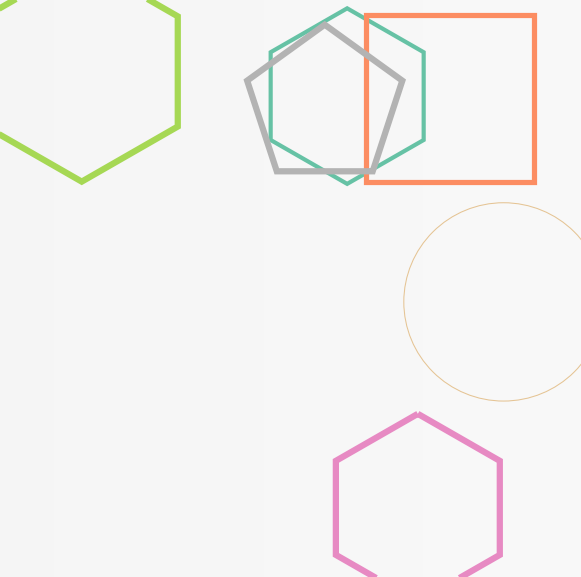[{"shape": "hexagon", "thickness": 2, "radius": 0.76, "center": [0.597, 0.833]}, {"shape": "square", "thickness": 2.5, "radius": 0.72, "center": [0.774, 0.828]}, {"shape": "hexagon", "thickness": 3, "radius": 0.81, "center": [0.719, 0.12]}, {"shape": "hexagon", "thickness": 3, "radius": 0.95, "center": [0.141, 0.875]}, {"shape": "circle", "thickness": 0.5, "radius": 0.86, "center": [0.866, 0.476]}, {"shape": "pentagon", "thickness": 3, "radius": 0.7, "center": [0.559, 0.816]}]